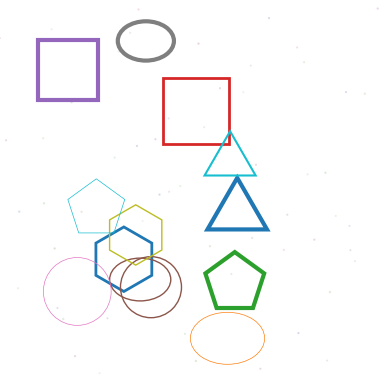[{"shape": "hexagon", "thickness": 2, "radius": 0.42, "center": [0.322, 0.327]}, {"shape": "triangle", "thickness": 3, "radius": 0.45, "center": [0.616, 0.449]}, {"shape": "oval", "thickness": 0.5, "radius": 0.48, "center": [0.591, 0.121]}, {"shape": "pentagon", "thickness": 3, "radius": 0.4, "center": [0.61, 0.265]}, {"shape": "square", "thickness": 2, "radius": 0.43, "center": [0.51, 0.711]}, {"shape": "square", "thickness": 3, "radius": 0.39, "center": [0.176, 0.819]}, {"shape": "oval", "thickness": 1, "radius": 0.4, "center": [0.364, 0.274]}, {"shape": "circle", "thickness": 1, "radius": 0.4, "center": [0.392, 0.254]}, {"shape": "circle", "thickness": 0.5, "radius": 0.44, "center": [0.201, 0.243]}, {"shape": "oval", "thickness": 3, "radius": 0.36, "center": [0.379, 0.894]}, {"shape": "hexagon", "thickness": 1, "radius": 0.39, "center": [0.352, 0.39]}, {"shape": "pentagon", "thickness": 0.5, "radius": 0.39, "center": [0.25, 0.458]}, {"shape": "triangle", "thickness": 1.5, "radius": 0.38, "center": [0.598, 0.582]}]